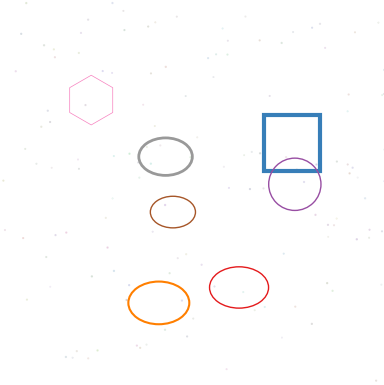[{"shape": "oval", "thickness": 1, "radius": 0.38, "center": [0.621, 0.253]}, {"shape": "square", "thickness": 3, "radius": 0.36, "center": [0.757, 0.63]}, {"shape": "circle", "thickness": 1, "radius": 0.34, "center": [0.766, 0.521]}, {"shape": "oval", "thickness": 1.5, "radius": 0.4, "center": [0.413, 0.213]}, {"shape": "oval", "thickness": 1, "radius": 0.29, "center": [0.449, 0.449]}, {"shape": "hexagon", "thickness": 0.5, "radius": 0.32, "center": [0.237, 0.74]}, {"shape": "oval", "thickness": 2, "radius": 0.35, "center": [0.43, 0.593]}]